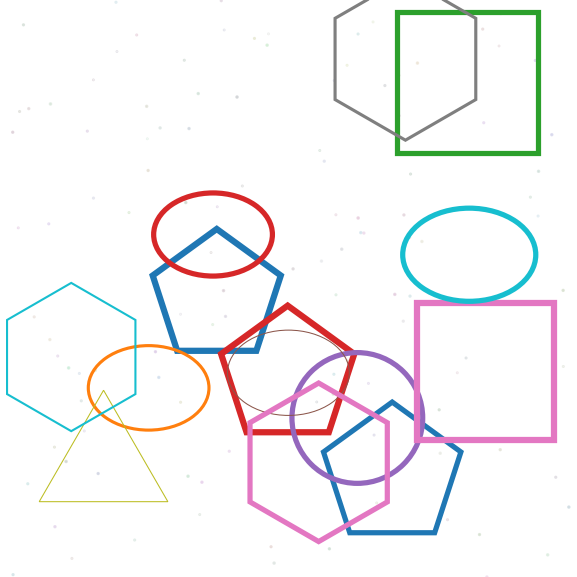[{"shape": "pentagon", "thickness": 3, "radius": 0.58, "center": [0.375, 0.486]}, {"shape": "pentagon", "thickness": 2.5, "radius": 0.63, "center": [0.679, 0.178]}, {"shape": "oval", "thickness": 1.5, "radius": 0.52, "center": [0.257, 0.328]}, {"shape": "square", "thickness": 2.5, "radius": 0.61, "center": [0.809, 0.856]}, {"shape": "pentagon", "thickness": 3, "radius": 0.61, "center": [0.498, 0.349]}, {"shape": "oval", "thickness": 2.5, "radius": 0.51, "center": [0.369, 0.593]}, {"shape": "circle", "thickness": 2.5, "radius": 0.57, "center": [0.619, 0.275]}, {"shape": "oval", "thickness": 0.5, "radius": 0.53, "center": [0.499, 0.354]}, {"shape": "hexagon", "thickness": 2.5, "radius": 0.69, "center": [0.552, 0.199]}, {"shape": "square", "thickness": 3, "radius": 0.59, "center": [0.84, 0.355]}, {"shape": "hexagon", "thickness": 1.5, "radius": 0.7, "center": [0.702, 0.897]}, {"shape": "triangle", "thickness": 0.5, "radius": 0.64, "center": [0.179, 0.195]}, {"shape": "hexagon", "thickness": 1, "radius": 0.64, "center": [0.123, 0.381]}, {"shape": "oval", "thickness": 2.5, "radius": 0.58, "center": [0.813, 0.558]}]